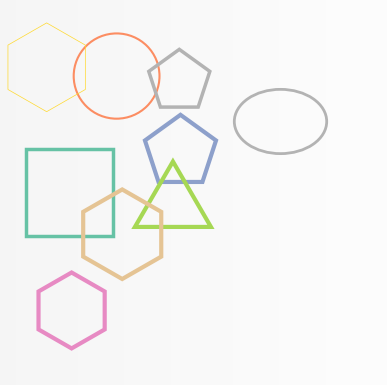[{"shape": "square", "thickness": 2.5, "radius": 0.56, "center": [0.179, 0.5]}, {"shape": "circle", "thickness": 1.5, "radius": 0.55, "center": [0.301, 0.802]}, {"shape": "pentagon", "thickness": 3, "radius": 0.48, "center": [0.466, 0.605]}, {"shape": "hexagon", "thickness": 3, "radius": 0.49, "center": [0.185, 0.194]}, {"shape": "triangle", "thickness": 3, "radius": 0.57, "center": [0.446, 0.467]}, {"shape": "hexagon", "thickness": 0.5, "radius": 0.58, "center": [0.12, 0.825]}, {"shape": "hexagon", "thickness": 3, "radius": 0.58, "center": [0.315, 0.392]}, {"shape": "oval", "thickness": 2, "radius": 0.6, "center": [0.724, 0.684]}, {"shape": "pentagon", "thickness": 2.5, "radius": 0.41, "center": [0.463, 0.789]}]